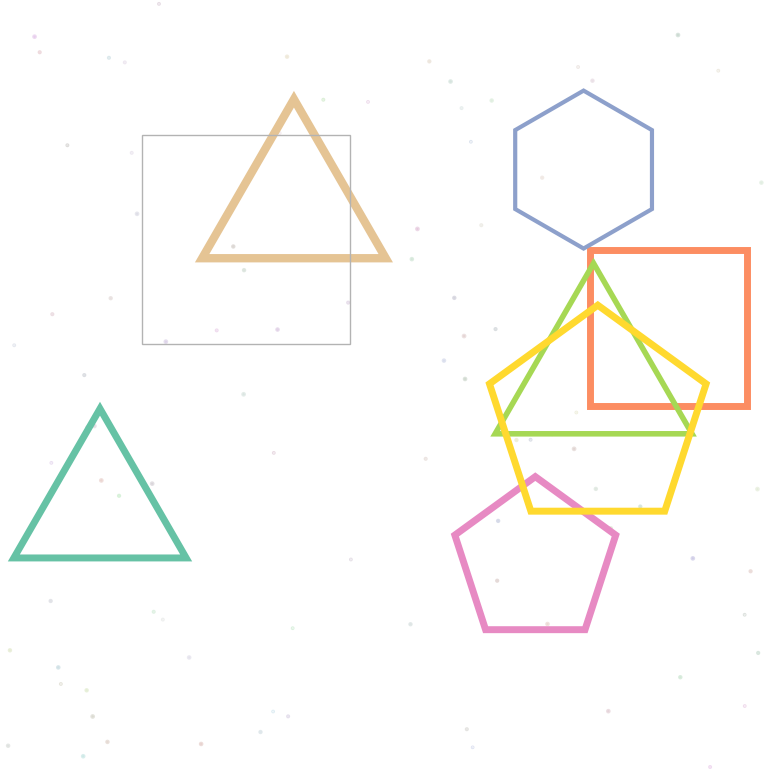[{"shape": "triangle", "thickness": 2.5, "radius": 0.65, "center": [0.13, 0.34]}, {"shape": "square", "thickness": 2.5, "radius": 0.51, "center": [0.868, 0.574]}, {"shape": "hexagon", "thickness": 1.5, "radius": 0.51, "center": [0.758, 0.78]}, {"shape": "pentagon", "thickness": 2.5, "radius": 0.55, "center": [0.695, 0.271]}, {"shape": "triangle", "thickness": 2, "radius": 0.74, "center": [0.771, 0.51]}, {"shape": "pentagon", "thickness": 2.5, "radius": 0.74, "center": [0.776, 0.456]}, {"shape": "triangle", "thickness": 3, "radius": 0.69, "center": [0.382, 0.733]}, {"shape": "square", "thickness": 0.5, "radius": 0.68, "center": [0.32, 0.689]}]